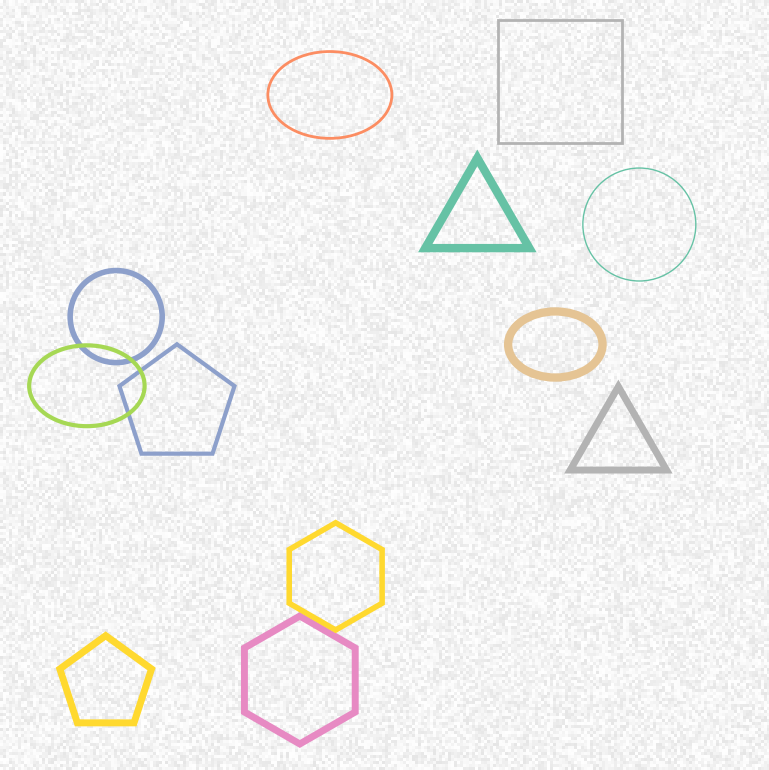[{"shape": "circle", "thickness": 0.5, "radius": 0.37, "center": [0.83, 0.708]}, {"shape": "triangle", "thickness": 3, "radius": 0.39, "center": [0.62, 0.717]}, {"shape": "oval", "thickness": 1, "radius": 0.4, "center": [0.428, 0.877]}, {"shape": "circle", "thickness": 2, "radius": 0.3, "center": [0.151, 0.589]}, {"shape": "pentagon", "thickness": 1.5, "radius": 0.39, "center": [0.23, 0.474]}, {"shape": "hexagon", "thickness": 2.5, "radius": 0.42, "center": [0.389, 0.117]}, {"shape": "oval", "thickness": 1.5, "radius": 0.37, "center": [0.113, 0.499]}, {"shape": "pentagon", "thickness": 2.5, "radius": 0.31, "center": [0.137, 0.112]}, {"shape": "hexagon", "thickness": 2, "radius": 0.35, "center": [0.436, 0.251]}, {"shape": "oval", "thickness": 3, "radius": 0.31, "center": [0.721, 0.553]}, {"shape": "square", "thickness": 1, "radius": 0.4, "center": [0.727, 0.894]}, {"shape": "triangle", "thickness": 2.5, "radius": 0.36, "center": [0.803, 0.426]}]